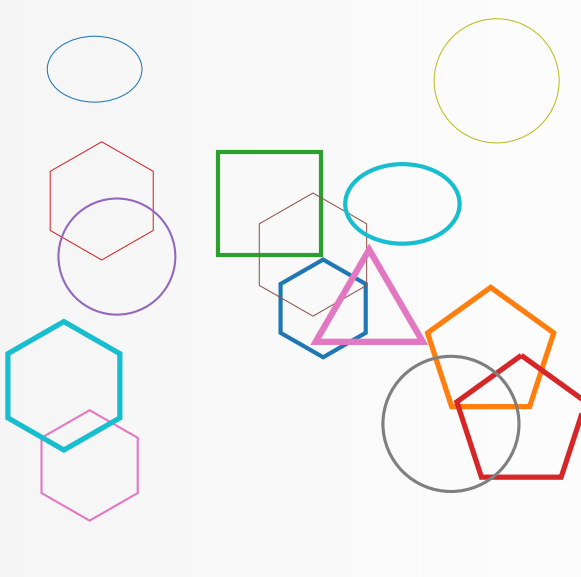[{"shape": "hexagon", "thickness": 2, "radius": 0.42, "center": [0.556, 0.465]}, {"shape": "oval", "thickness": 0.5, "radius": 0.41, "center": [0.163, 0.879]}, {"shape": "pentagon", "thickness": 2.5, "radius": 0.57, "center": [0.844, 0.387]}, {"shape": "square", "thickness": 2, "radius": 0.44, "center": [0.463, 0.646]}, {"shape": "hexagon", "thickness": 0.5, "radius": 0.51, "center": [0.175, 0.651]}, {"shape": "pentagon", "thickness": 2.5, "radius": 0.58, "center": [0.897, 0.267]}, {"shape": "circle", "thickness": 1, "radius": 0.5, "center": [0.201, 0.555]}, {"shape": "hexagon", "thickness": 0.5, "radius": 0.53, "center": [0.538, 0.558]}, {"shape": "hexagon", "thickness": 1, "radius": 0.48, "center": [0.154, 0.193]}, {"shape": "triangle", "thickness": 3, "radius": 0.53, "center": [0.635, 0.46]}, {"shape": "circle", "thickness": 1.5, "radius": 0.59, "center": [0.776, 0.265]}, {"shape": "circle", "thickness": 0.5, "radius": 0.54, "center": [0.854, 0.859]}, {"shape": "hexagon", "thickness": 2.5, "radius": 0.56, "center": [0.11, 0.331]}, {"shape": "oval", "thickness": 2, "radius": 0.49, "center": [0.692, 0.646]}]